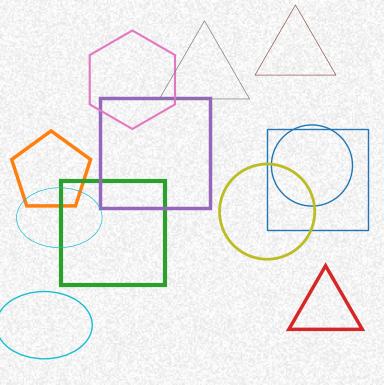[{"shape": "square", "thickness": 1, "radius": 0.66, "center": [0.825, 0.534]}, {"shape": "circle", "thickness": 1, "radius": 0.53, "center": [0.81, 0.57]}, {"shape": "pentagon", "thickness": 2.5, "radius": 0.54, "center": [0.133, 0.552]}, {"shape": "square", "thickness": 3, "radius": 0.67, "center": [0.293, 0.395]}, {"shape": "triangle", "thickness": 2.5, "radius": 0.55, "center": [0.846, 0.2]}, {"shape": "square", "thickness": 2.5, "radius": 0.71, "center": [0.403, 0.603]}, {"shape": "triangle", "thickness": 0.5, "radius": 0.61, "center": [0.767, 0.866]}, {"shape": "hexagon", "thickness": 1.5, "radius": 0.64, "center": [0.344, 0.793]}, {"shape": "triangle", "thickness": 0.5, "radius": 0.68, "center": [0.531, 0.811]}, {"shape": "circle", "thickness": 2, "radius": 0.62, "center": [0.694, 0.45]}, {"shape": "oval", "thickness": 1, "radius": 0.62, "center": [0.115, 0.155]}, {"shape": "oval", "thickness": 0.5, "radius": 0.56, "center": [0.154, 0.435]}]